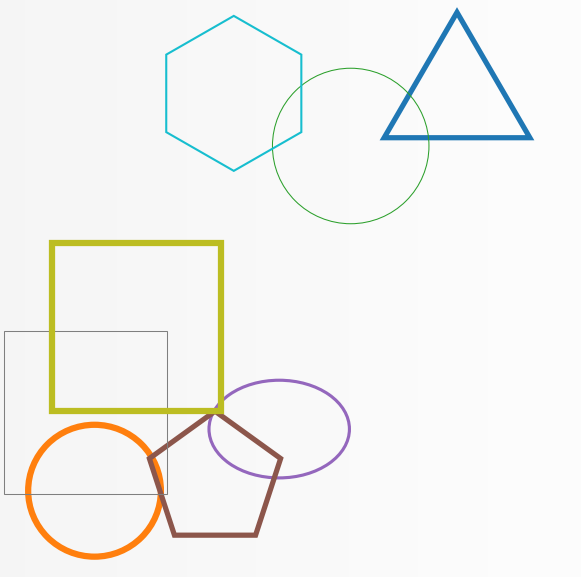[{"shape": "triangle", "thickness": 2.5, "radius": 0.72, "center": [0.786, 0.833]}, {"shape": "circle", "thickness": 3, "radius": 0.57, "center": [0.163, 0.149]}, {"shape": "circle", "thickness": 0.5, "radius": 0.67, "center": [0.603, 0.746]}, {"shape": "oval", "thickness": 1.5, "radius": 0.6, "center": [0.48, 0.256]}, {"shape": "pentagon", "thickness": 2.5, "radius": 0.59, "center": [0.37, 0.168]}, {"shape": "square", "thickness": 0.5, "radius": 0.7, "center": [0.147, 0.285]}, {"shape": "square", "thickness": 3, "radius": 0.73, "center": [0.235, 0.433]}, {"shape": "hexagon", "thickness": 1, "radius": 0.67, "center": [0.402, 0.837]}]